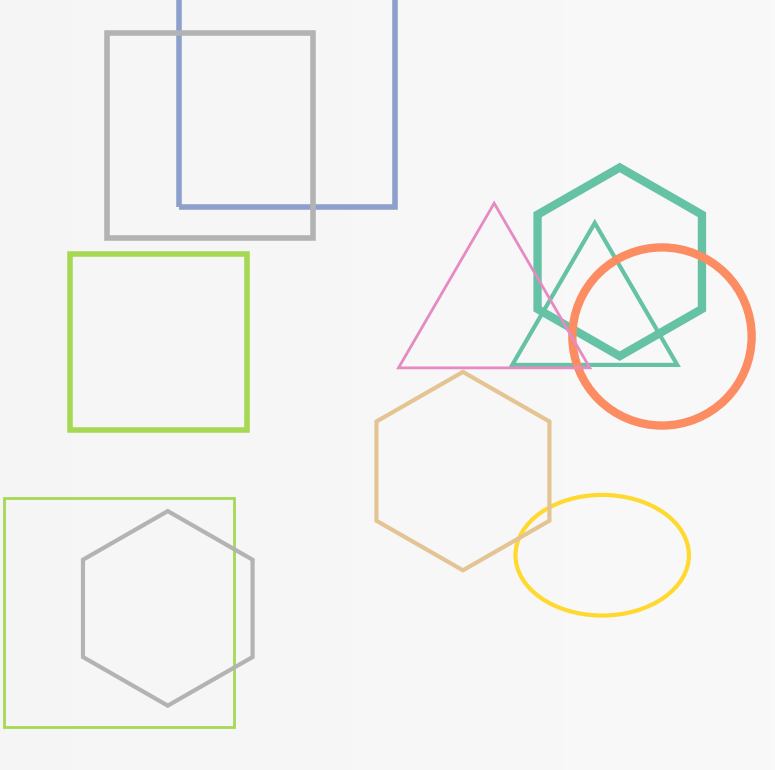[{"shape": "triangle", "thickness": 1.5, "radius": 0.61, "center": [0.767, 0.588]}, {"shape": "hexagon", "thickness": 3, "radius": 0.61, "center": [0.8, 0.66]}, {"shape": "circle", "thickness": 3, "radius": 0.58, "center": [0.854, 0.563]}, {"shape": "square", "thickness": 2, "radius": 0.7, "center": [0.37, 0.87]}, {"shape": "triangle", "thickness": 1, "radius": 0.71, "center": [0.638, 0.594]}, {"shape": "square", "thickness": 2, "radius": 0.57, "center": [0.204, 0.556]}, {"shape": "square", "thickness": 1, "radius": 0.74, "center": [0.153, 0.205]}, {"shape": "oval", "thickness": 1.5, "radius": 0.56, "center": [0.777, 0.279]}, {"shape": "hexagon", "thickness": 1.5, "radius": 0.64, "center": [0.597, 0.388]}, {"shape": "square", "thickness": 2, "radius": 0.66, "center": [0.271, 0.824]}, {"shape": "hexagon", "thickness": 1.5, "radius": 0.63, "center": [0.216, 0.21]}]